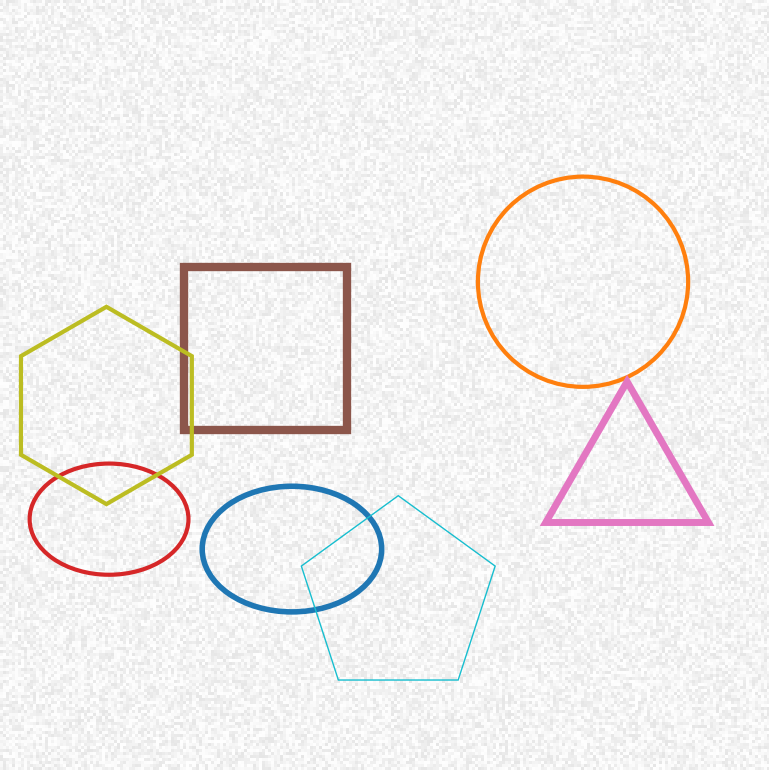[{"shape": "oval", "thickness": 2, "radius": 0.58, "center": [0.379, 0.287]}, {"shape": "circle", "thickness": 1.5, "radius": 0.68, "center": [0.757, 0.634]}, {"shape": "oval", "thickness": 1.5, "radius": 0.52, "center": [0.142, 0.326]}, {"shape": "square", "thickness": 3, "radius": 0.53, "center": [0.345, 0.548]}, {"shape": "triangle", "thickness": 2.5, "radius": 0.61, "center": [0.814, 0.382]}, {"shape": "hexagon", "thickness": 1.5, "radius": 0.64, "center": [0.138, 0.473]}, {"shape": "pentagon", "thickness": 0.5, "radius": 0.66, "center": [0.517, 0.224]}]